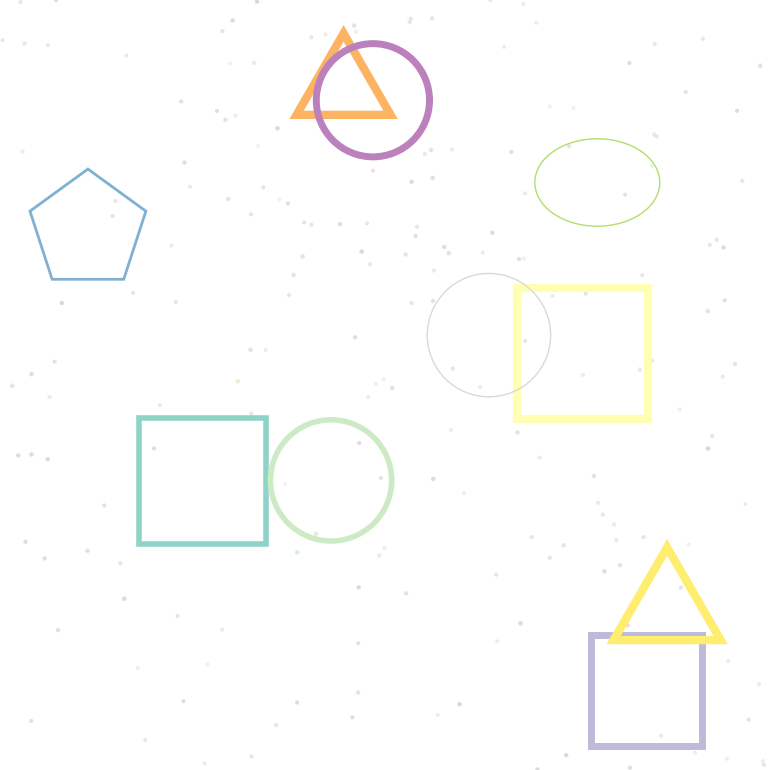[{"shape": "square", "thickness": 2, "radius": 0.41, "center": [0.263, 0.376]}, {"shape": "square", "thickness": 3, "radius": 0.42, "center": [0.756, 0.541]}, {"shape": "square", "thickness": 2.5, "radius": 0.36, "center": [0.839, 0.103]}, {"shape": "pentagon", "thickness": 1, "radius": 0.4, "center": [0.114, 0.701]}, {"shape": "triangle", "thickness": 3, "radius": 0.35, "center": [0.446, 0.886]}, {"shape": "oval", "thickness": 0.5, "radius": 0.41, "center": [0.776, 0.763]}, {"shape": "circle", "thickness": 0.5, "radius": 0.4, "center": [0.635, 0.565]}, {"shape": "circle", "thickness": 2.5, "radius": 0.37, "center": [0.484, 0.87]}, {"shape": "circle", "thickness": 2, "radius": 0.39, "center": [0.43, 0.376]}, {"shape": "triangle", "thickness": 3, "radius": 0.4, "center": [0.866, 0.209]}]